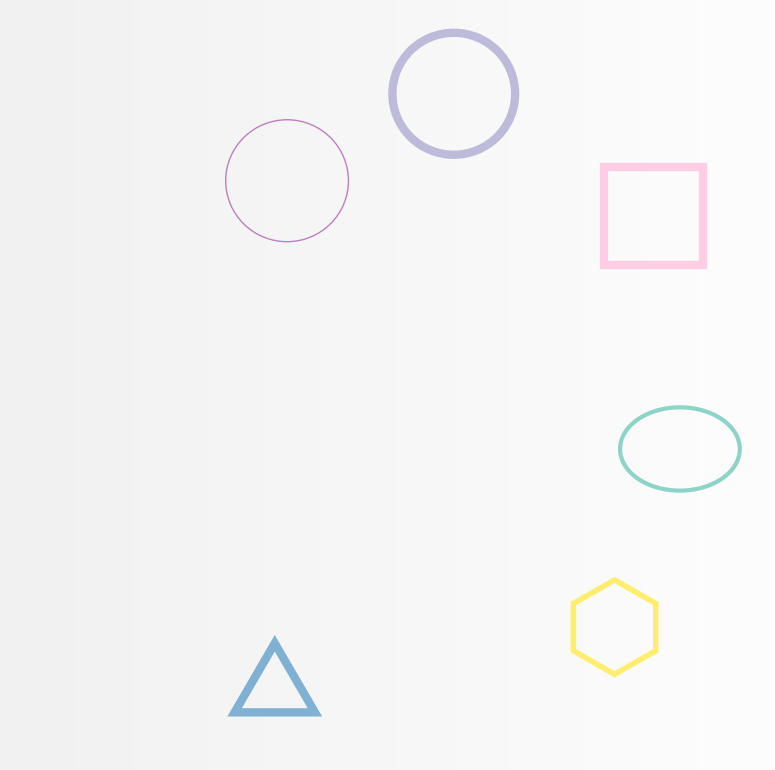[{"shape": "oval", "thickness": 1.5, "radius": 0.39, "center": [0.877, 0.417]}, {"shape": "circle", "thickness": 3, "radius": 0.4, "center": [0.586, 0.878]}, {"shape": "triangle", "thickness": 3, "radius": 0.3, "center": [0.355, 0.105]}, {"shape": "square", "thickness": 3, "radius": 0.32, "center": [0.843, 0.719]}, {"shape": "circle", "thickness": 0.5, "radius": 0.4, "center": [0.37, 0.765]}, {"shape": "hexagon", "thickness": 2, "radius": 0.31, "center": [0.793, 0.186]}]